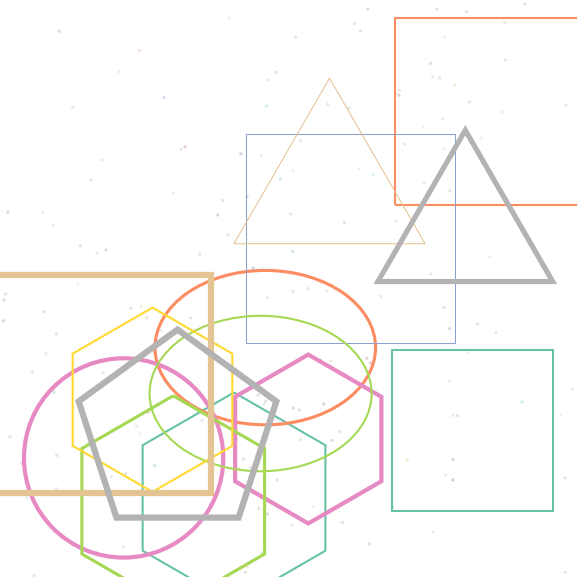[{"shape": "square", "thickness": 1, "radius": 0.7, "center": [0.818, 0.253]}, {"shape": "hexagon", "thickness": 1, "radius": 0.91, "center": [0.405, 0.137]}, {"shape": "square", "thickness": 1, "radius": 0.81, "center": [0.845, 0.806]}, {"shape": "oval", "thickness": 1.5, "radius": 0.95, "center": [0.459, 0.397]}, {"shape": "square", "thickness": 0.5, "radius": 0.9, "center": [0.607, 0.586]}, {"shape": "hexagon", "thickness": 2, "radius": 0.73, "center": [0.534, 0.239]}, {"shape": "circle", "thickness": 2, "radius": 0.86, "center": [0.214, 0.206]}, {"shape": "hexagon", "thickness": 1.5, "radius": 0.91, "center": [0.3, 0.131]}, {"shape": "oval", "thickness": 1, "radius": 0.96, "center": [0.451, 0.318]}, {"shape": "hexagon", "thickness": 1, "radius": 0.8, "center": [0.264, 0.307]}, {"shape": "triangle", "thickness": 0.5, "radius": 0.96, "center": [0.571, 0.673]}, {"shape": "square", "thickness": 3, "radius": 0.95, "center": [0.176, 0.334]}, {"shape": "triangle", "thickness": 2.5, "radius": 0.87, "center": [0.806, 0.599]}, {"shape": "pentagon", "thickness": 3, "radius": 0.9, "center": [0.307, 0.248]}]